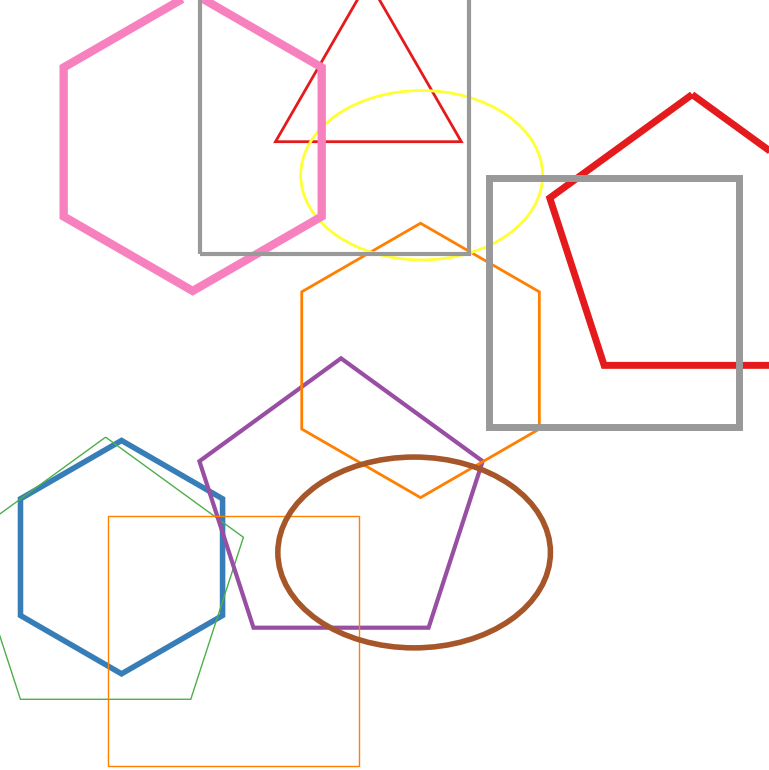[{"shape": "pentagon", "thickness": 2.5, "radius": 0.97, "center": [0.899, 0.683]}, {"shape": "triangle", "thickness": 1, "radius": 0.7, "center": [0.478, 0.886]}, {"shape": "hexagon", "thickness": 2, "radius": 0.76, "center": [0.158, 0.276]}, {"shape": "pentagon", "thickness": 0.5, "radius": 0.94, "center": [0.137, 0.244]}, {"shape": "pentagon", "thickness": 1.5, "radius": 0.97, "center": [0.443, 0.341]}, {"shape": "hexagon", "thickness": 1, "radius": 0.89, "center": [0.546, 0.532]}, {"shape": "square", "thickness": 0.5, "radius": 0.81, "center": [0.303, 0.168]}, {"shape": "oval", "thickness": 1, "radius": 0.79, "center": [0.548, 0.772]}, {"shape": "oval", "thickness": 2, "radius": 0.89, "center": [0.538, 0.283]}, {"shape": "hexagon", "thickness": 3, "radius": 0.97, "center": [0.25, 0.816]}, {"shape": "square", "thickness": 1.5, "radius": 0.87, "center": [0.434, 0.844]}, {"shape": "square", "thickness": 2.5, "radius": 0.81, "center": [0.797, 0.607]}]